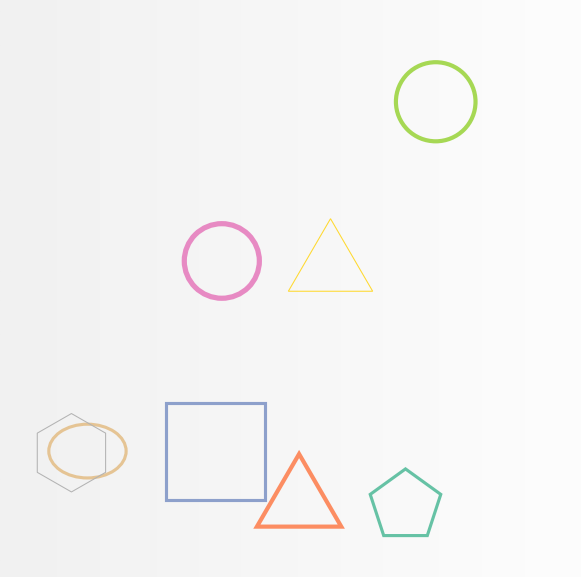[{"shape": "pentagon", "thickness": 1.5, "radius": 0.32, "center": [0.698, 0.123]}, {"shape": "triangle", "thickness": 2, "radius": 0.42, "center": [0.515, 0.129]}, {"shape": "square", "thickness": 1.5, "radius": 0.42, "center": [0.371, 0.217]}, {"shape": "circle", "thickness": 2.5, "radius": 0.32, "center": [0.382, 0.547]}, {"shape": "circle", "thickness": 2, "radius": 0.34, "center": [0.75, 0.823]}, {"shape": "triangle", "thickness": 0.5, "radius": 0.42, "center": [0.569, 0.537]}, {"shape": "oval", "thickness": 1.5, "radius": 0.33, "center": [0.15, 0.218]}, {"shape": "hexagon", "thickness": 0.5, "radius": 0.34, "center": [0.123, 0.215]}]